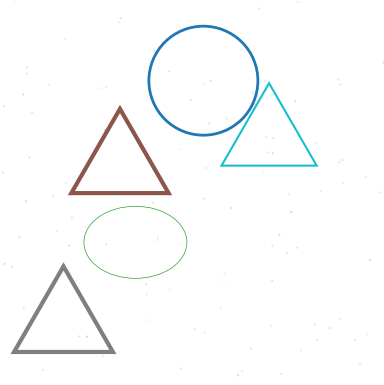[{"shape": "circle", "thickness": 2, "radius": 0.71, "center": [0.528, 0.79]}, {"shape": "oval", "thickness": 0.5, "radius": 0.67, "center": [0.352, 0.371]}, {"shape": "triangle", "thickness": 3, "radius": 0.73, "center": [0.312, 0.571]}, {"shape": "triangle", "thickness": 3, "radius": 0.74, "center": [0.165, 0.16]}, {"shape": "triangle", "thickness": 1.5, "radius": 0.71, "center": [0.699, 0.641]}]